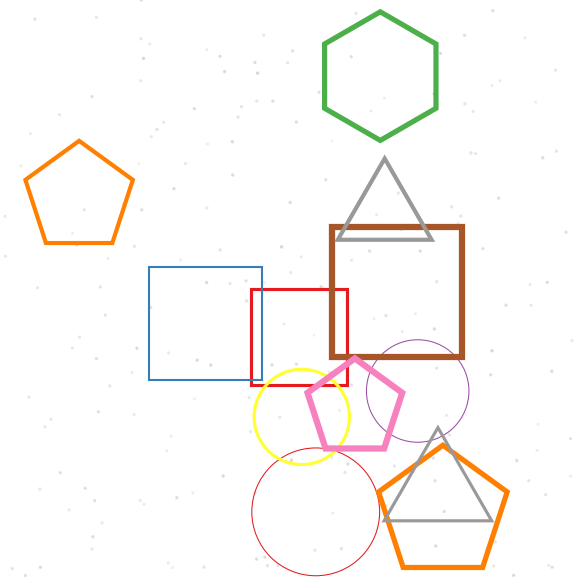[{"shape": "square", "thickness": 1.5, "radius": 0.42, "center": [0.518, 0.416]}, {"shape": "circle", "thickness": 0.5, "radius": 0.55, "center": [0.547, 0.113]}, {"shape": "square", "thickness": 1, "radius": 0.49, "center": [0.356, 0.438]}, {"shape": "hexagon", "thickness": 2.5, "radius": 0.56, "center": [0.659, 0.867]}, {"shape": "circle", "thickness": 0.5, "radius": 0.44, "center": [0.723, 0.322]}, {"shape": "pentagon", "thickness": 2.5, "radius": 0.59, "center": [0.767, 0.111]}, {"shape": "pentagon", "thickness": 2, "radius": 0.49, "center": [0.137, 0.657]}, {"shape": "circle", "thickness": 1.5, "radius": 0.41, "center": [0.523, 0.277]}, {"shape": "square", "thickness": 3, "radius": 0.56, "center": [0.688, 0.493]}, {"shape": "pentagon", "thickness": 3, "radius": 0.43, "center": [0.614, 0.292]}, {"shape": "triangle", "thickness": 1.5, "radius": 0.54, "center": [0.758, 0.151]}, {"shape": "triangle", "thickness": 2, "radius": 0.47, "center": [0.666, 0.631]}]